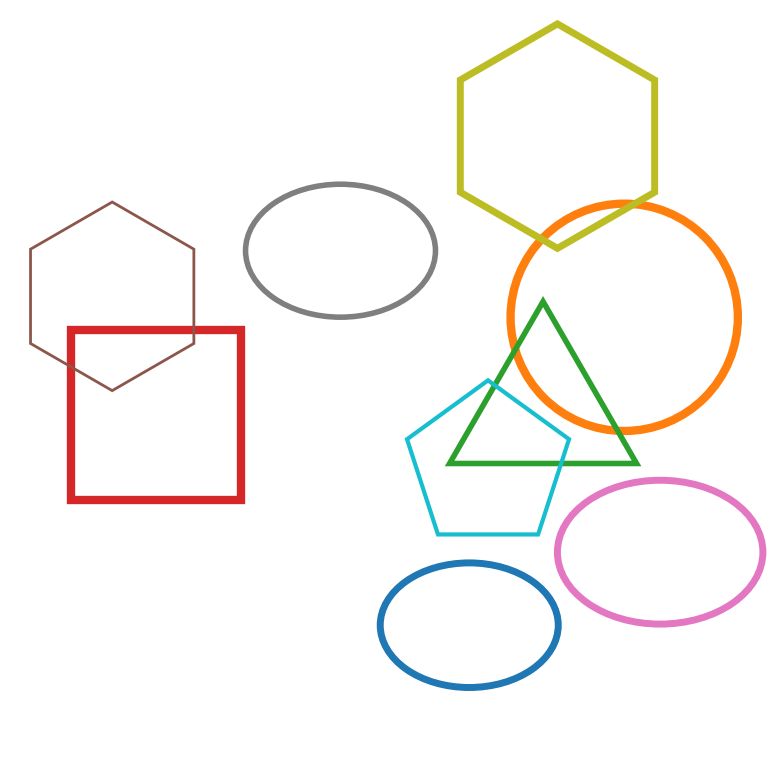[{"shape": "oval", "thickness": 2.5, "radius": 0.58, "center": [0.609, 0.188]}, {"shape": "circle", "thickness": 3, "radius": 0.74, "center": [0.811, 0.588]}, {"shape": "triangle", "thickness": 2, "radius": 0.7, "center": [0.705, 0.468]}, {"shape": "square", "thickness": 3, "radius": 0.55, "center": [0.203, 0.461]}, {"shape": "hexagon", "thickness": 1, "radius": 0.61, "center": [0.146, 0.615]}, {"shape": "oval", "thickness": 2.5, "radius": 0.67, "center": [0.857, 0.283]}, {"shape": "oval", "thickness": 2, "radius": 0.62, "center": [0.442, 0.674]}, {"shape": "hexagon", "thickness": 2.5, "radius": 0.73, "center": [0.724, 0.823]}, {"shape": "pentagon", "thickness": 1.5, "radius": 0.55, "center": [0.634, 0.395]}]